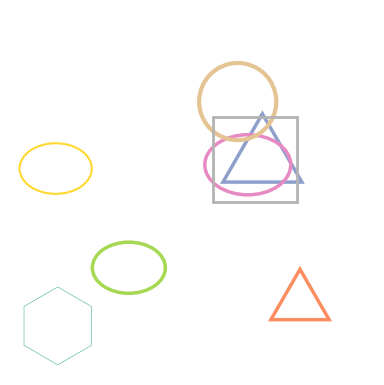[{"shape": "hexagon", "thickness": 0.5, "radius": 0.51, "center": [0.15, 0.153]}, {"shape": "triangle", "thickness": 2.5, "radius": 0.44, "center": [0.779, 0.213]}, {"shape": "triangle", "thickness": 2.5, "radius": 0.59, "center": [0.682, 0.586]}, {"shape": "oval", "thickness": 2.5, "radius": 0.56, "center": [0.644, 0.572]}, {"shape": "oval", "thickness": 2.5, "radius": 0.47, "center": [0.335, 0.305]}, {"shape": "oval", "thickness": 1.5, "radius": 0.47, "center": [0.145, 0.562]}, {"shape": "circle", "thickness": 3, "radius": 0.5, "center": [0.617, 0.736]}, {"shape": "square", "thickness": 2, "radius": 0.55, "center": [0.662, 0.586]}]